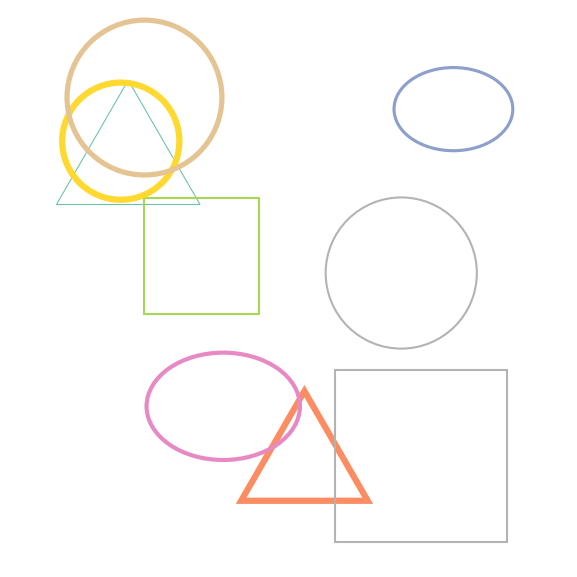[{"shape": "triangle", "thickness": 0.5, "radius": 0.72, "center": [0.222, 0.717]}, {"shape": "triangle", "thickness": 3, "radius": 0.63, "center": [0.527, 0.195]}, {"shape": "oval", "thickness": 1.5, "radius": 0.51, "center": [0.785, 0.81]}, {"shape": "oval", "thickness": 2, "radius": 0.66, "center": [0.387, 0.296]}, {"shape": "square", "thickness": 1, "radius": 0.5, "center": [0.349, 0.556]}, {"shape": "circle", "thickness": 3, "radius": 0.51, "center": [0.209, 0.755]}, {"shape": "circle", "thickness": 2.5, "radius": 0.67, "center": [0.25, 0.83]}, {"shape": "circle", "thickness": 1, "radius": 0.65, "center": [0.695, 0.526]}, {"shape": "square", "thickness": 1, "radius": 0.75, "center": [0.729, 0.21]}]